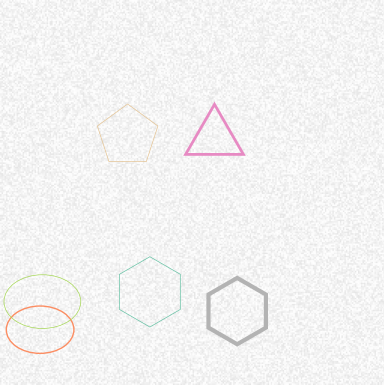[{"shape": "hexagon", "thickness": 0.5, "radius": 0.46, "center": [0.389, 0.242]}, {"shape": "oval", "thickness": 1, "radius": 0.44, "center": [0.104, 0.144]}, {"shape": "triangle", "thickness": 2, "radius": 0.43, "center": [0.557, 0.642]}, {"shape": "oval", "thickness": 0.5, "radius": 0.5, "center": [0.11, 0.217]}, {"shape": "pentagon", "thickness": 0.5, "radius": 0.41, "center": [0.331, 0.647]}, {"shape": "hexagon", "thickness": 3, "radius": 0.43, "center": [0.616, 0.192]}]